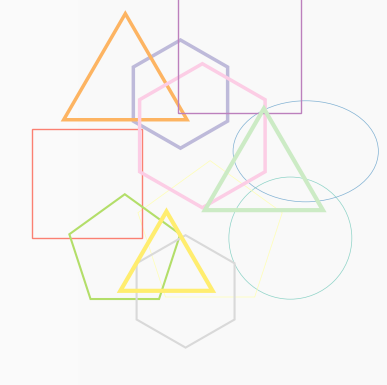[{"shape": "circle", "thickness": 0.5, "radius": 0.79, "center": [0.749, 0.382]}, {"shape": "pentagon", "thickness": 0.5, "radius": 0.98, "center": [0.542, 0.387]}, {"shape": "hexagon", "thickness": 2.5, "radius": 0.7, "center": [0.466, 0.756]}, {"shape": "square", "thickness": 1, "radius": 0.71, "center": [0.224, 0.523]}, {"shape": "oval", "thickness": 0.5, "radius": 0.94, "center": [0.789, 0.607]}, {"shape": "triangle", "thickness": 2.5, "radius": 0.92, "center": [0.323, 0.781]}, {"shape": "pentagon", "thickness": 1.5, "radius": 0.75, "center": [0.322, 0.345]}, {"shape": "hexagon", "thickness": 2.5, "radius": 0.93, "center": [0.522, 0.648]}, {"shape": "hexagon", "thickness": 1.5, "radius": 0.73, "center": [0.479, 0.243]}, {"shape": "square", "thickness": 1, "radius": 0.79, "center": [0.618, 0.864]}, {"shape": "triangle", "thickness": 3, "radius": 0.88, "center": [0.681, 0.542]}, {"shape": "triangle", "thickness": 3, "radius": 0.69, "center": [0.43, 0.313]}]